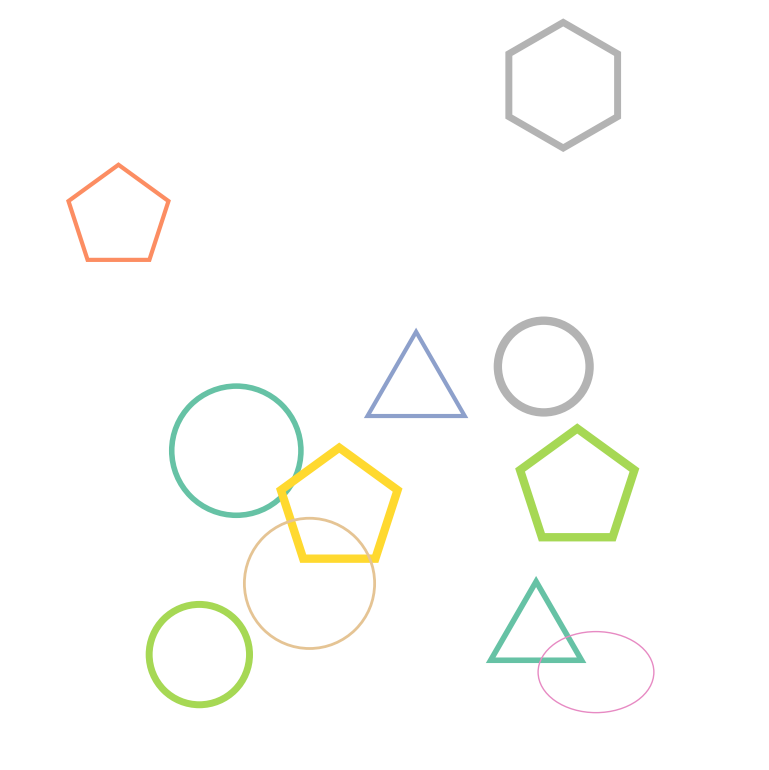[{"shape": "triangle", "thickness": 2, "radius": 0.34, "center": [0.696, 0.177]}, {"shape": "circle", "thickness": 2, "radius": 0.42, "center": [0.307, 0.415]}, {"shape": "pentagon", "thickness": 1.5, "radius": 0.34, "center": [0.154, 0.718]}, {"shape": "triangle", "thickness": 1.5, "radius": 0.36, "center": [0.54, 0.496]}, {"shape": "oval", "thickness": 0.5, "radius": 0.38, "center": [0.774, 0.127]}, {"shape": "circle", "thickness": 2.5, "radius": 0.33, "center": [0.259, 0.15]}, {"shape": "pentagon", "thickness": 3, "radius": 0.39, "center": [0.75, 0.365]}, {"shape": "pentagon", "thickness": 3, "radius": 0.4, "center": [0.441, 0.339]}, {"shape": "circle", "thickness": 1, "radius": 0.42, "center": [0.402, 0.242]}, {"shape": "circle", "thickness": 3, "radius": 0.3, "center": [0.706, 0.524]}, {"shape": "hexagon", "thickness": 2.5, "radius": 0.41, "center": [0.731, 0.889]}]